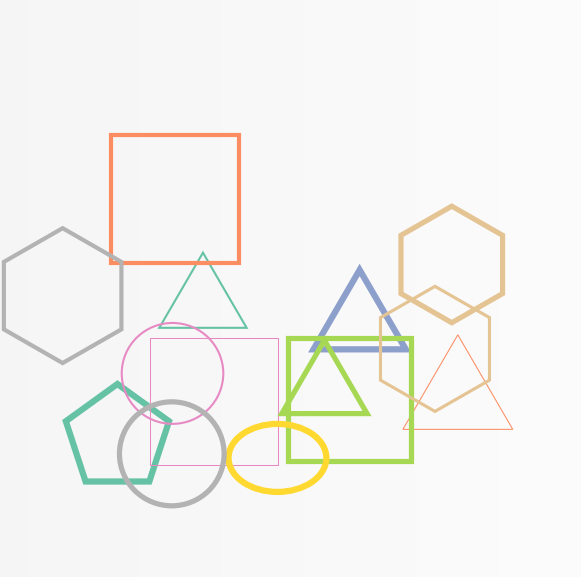[{"shape": "pentagon", "thickness": 3, "radius": 0.47, "center": [0.202, 0.241]}, {"shape": "triangle", "thickness": 1, "radius": 0.43, "center": [0.349, 0.475]}, {"shape": "square", "thickness": 2, "radius": 0.55, "center": [0.301, 0.655]}, {"shape": "triangle", "thickness": 0.5, "radius": 0.55, "center": [0.788, 0.31]}, {"shape": "triangle", "thickness": 3, "radius": 0.46, "center": [0.619, 0.44]}, {"shape": "square", "thickness": 0.5, "radius": 0.55, "center": [0.369, 0.303]}, {"shape": "circle", "thickness": 1, "radius": 0.44, "center": [0.297, 0.353]}, {"shape": "triangle", "thickness": 2.5, "radius": 0.42, "center": [0.558, 0.325]}, {"shape": "square", "thickness": 2.5, "radius": 0.53, "center": [0.602, 0.307]}, {"shape": "oval", "thickness": 3, "radius": 0.42, "center": [0.477, 0.206]}, {"shape": "hexagon", "thickness": 1.5, "radius": 0.54, "center": [0.748, 0.395]}, {"shape": "hexagon", "thickness": 2.5, "radius": 0.5, "center": [0.777, 0.541]}, {"shape": "hexagon", "thickness": 2, "radius": 0.58, "center": [0.108, 0.487]}, {"shape": "circle", "thickness": 2.5, "radius": 0.45, "center": [0.296, 0.213]}]